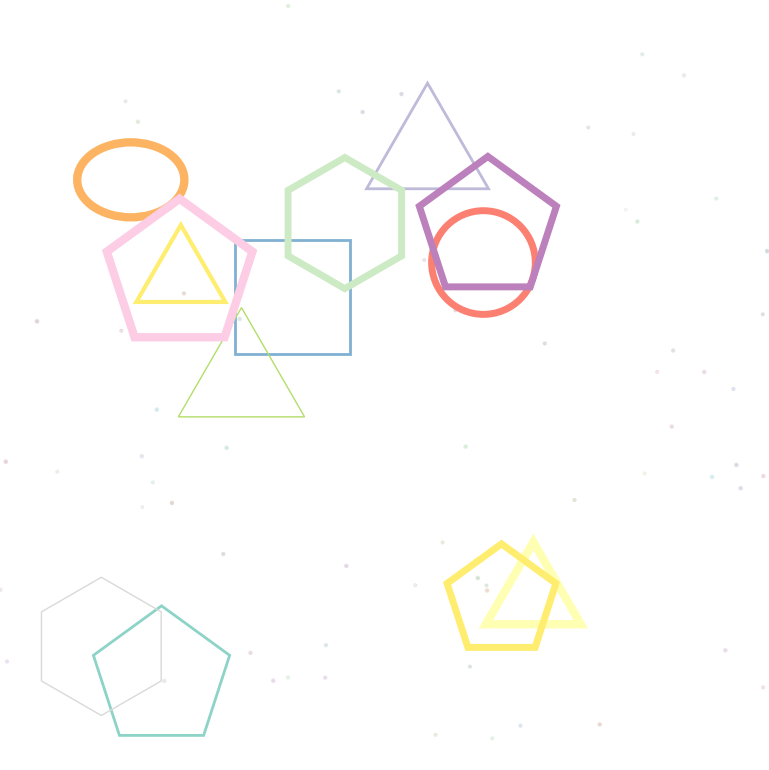[{"shape": "pentagon", "thickness": 1, "radius": 0.47, "center": [0.21, 0.12]}, {"shape": "triangle", "thickness": 3, "radius": 0.36, "center": [0.693, 0.225]}, {"shape": "triangle", "thickness": 1, "radius": 0.46, "center": [0.555, 0.801]}, {"shape": "circle", "thickness": 2.5, "radius": 0.34, "center": [0.628, 0.659]}, {"shape": "square", "thickness": 1, "radius": 0.37, "center": [0.38, 0.614]}, {"shape": "oval", "thickness": 3, "radius": 0.35, "center": [0.17, 0.766]}, {"shape": "triangle", "thickness": 0.5, "radius": 0.47, "center": [0.314, 0.506]}, {"shape": "pentagon", "thickness": 3, "radius": 0.5, "center": [0.233, 0.642]}, {"shape": "hexagon", "thickness": 0.5, "radius": 0.45, "center": [0.132, 0.161]}, {"shape": "pentagon", "thickness": 2.5, "radius": 0.47, "center": [0.634, 0.703]}, {"shape": "hexagon", "thickness": 2.5, "radius": 0.43, "center": [0.448, 0.71]}, {"shape": "triangle", "thickness": 1.5, "radius": 0.33, "center": [0.235, 0.641]}, {"shape": "pentagon", "thickness": 2.5, "radius": 0.37, "center": [0.651, 0.219]}]